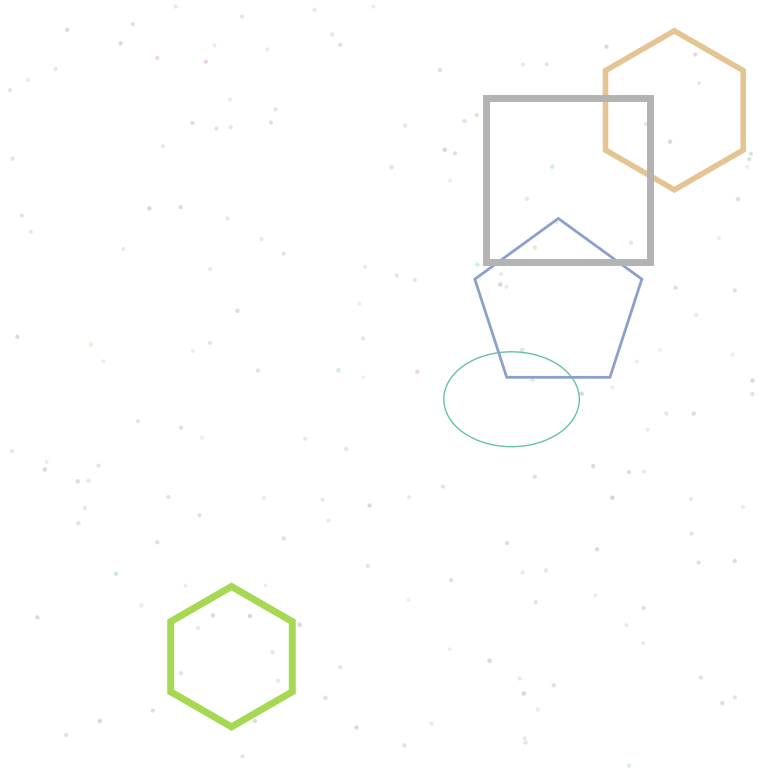[{"shape": "oval", "thickness": 0.5, "radius": 0.44, "center": [0.664, 0.482]}, {"shape": "pentagon", "thickness": 1, "radius": 0.57, "center": [0.725, 0.602]}, {"shape": "hexagon", "thickness": 2.5, "radius": 0.46, "center": [0.301, 0.147]}, {"shape": "hexagon", "thickness": 2, "radius": 0.52, "center": [0.876, 0.857]}, {"shape": "square", "thickness": 2.5, "radius": 0.53, "center": [0.738, 0.766]}]